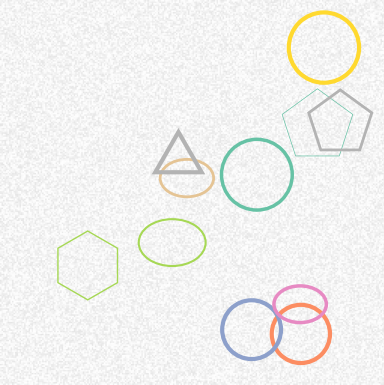[{"shape": "circle", "thickness": 2.5, "radius": 0.46, "center": [0.667, 0.546]}, {"shape": "pentagon", "thickness": 0.5, "radius": 0.48, "center": [0.825, 0.673]}, {"shape": "circle", "thickness": 3, "radius": 0.38, "center": [0.781, 0.133]}, {"shape": "circle", "thickness": 3, "radius": 0.38, "center": [0.654, 0.144]}, {"shape": "oval", "thickness": 2.5, "radius": 0.34, "center": [0.78, 0.21]}, {"shape": "hexagon", "thickness": 1, "radius": 0.45, "center": [0.228, 0.311]}, {"shape": "oval", "thickness": 1.5, "radius": 0.43, "center": [0.447, 0.37]}, {"shape": "circle", "thickness": 3, "radius": 0.46, "center": [0.841, 0.876]}, {"shape": "oval", "thickness": 2, "radius": 0.35, "center": [0.485, 0.537]}, {"shape": "triangle", "thickness": 3, "radius": 0.35, "center": [0.464, 0.587]}, {"shape": "pentagon", "thickness": 2, "radius": 0.43, "center": [0.884, 0.68]}]